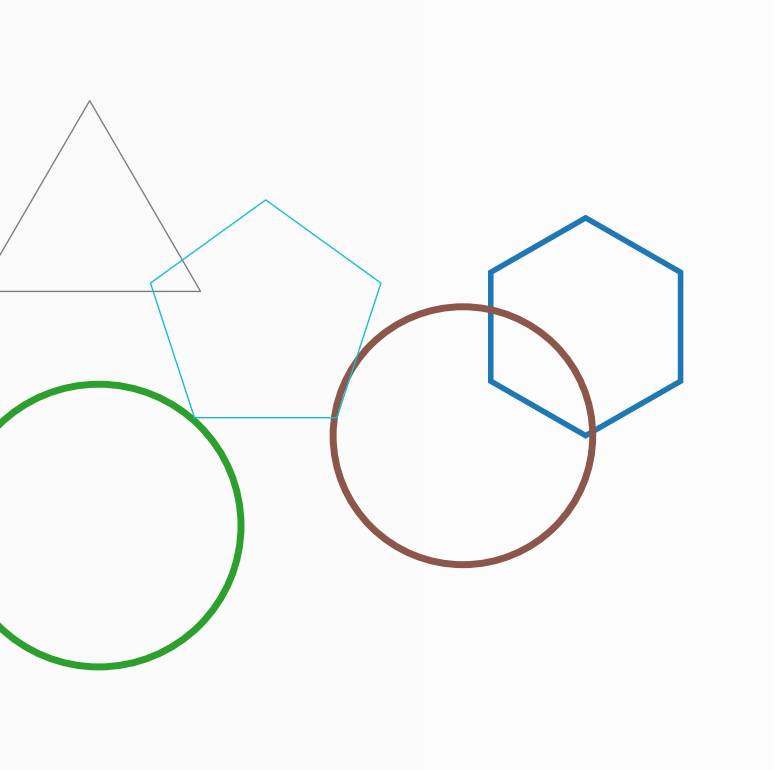[{"shape": "hexagon", "thickness": 2, "radius": 0.71, "center": [0.756, 0.576]}, {"shape": "circle", "thickness": 2.5, "radius": 0.92, "center": [0.127, 0.317]}, {"shape": "circle", "thickness": 2.5, "radius": 0.84, "center": [0.597, 0.434]}, {"shape": "triangle", "thickness": 0.5, "radius": 0.83, "center": [0.116, 0.704]}, {"shape": "pentagon", "thickness": 0.5, "radius": 0.78, "center": [0.343, 0.584]}]